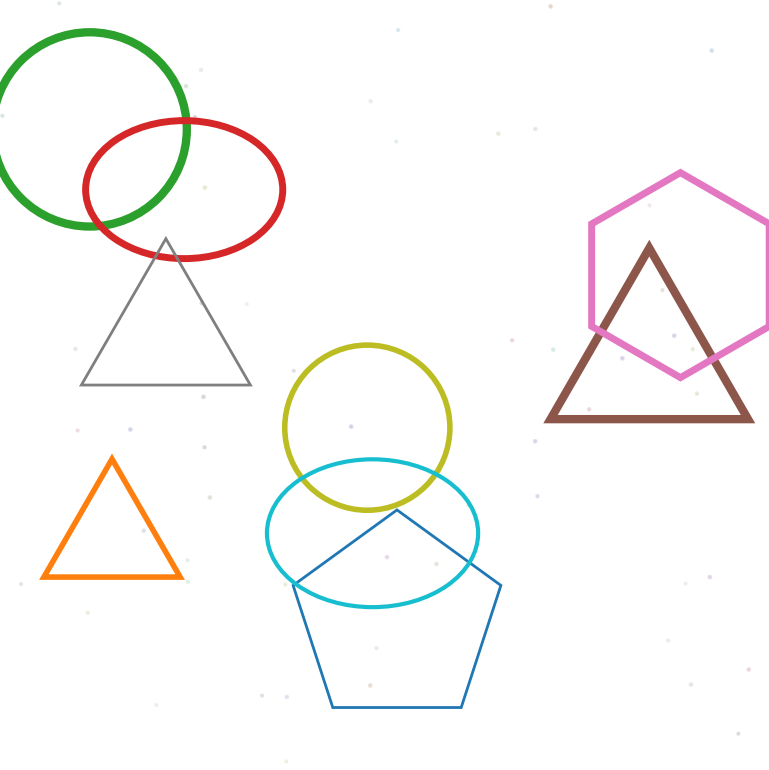[{"shape": "pentagon", "thickness": 1, "radius": 0.71, "center": [0.516, 0.196]}, {"shape": "triangle", "thickness": 2, "radius": 0.51, "center": [0.145, 0.302]}, {"shape": "circle", "thickness": 3, "radius": 0.63, "center": [0.116, 0.832]}, {"shape": "oval", "thickness": 2.5, "radius": 0.64, "center": [0.239, 0.754]}, {"shape": "triangle", "thickness": 3, "radius": 0.74, "center": [0.843, 0.53]}, {"shape": "hexagon", "thickness": 2.5, "radius": 0.67, "center": [0.884, 0.643]}, {"shape": "triangle", "thickness": 1, "radius": 0.63, "center": [0.215, 0.563]}, {"shape": "circle", "thickness": 2, "radius": 0.54, "center": [0.477, 0.445]}, {"shape": "oval", "thickness": 1.5, "radius": 0.69, "center": [0.484, 0.307]}]